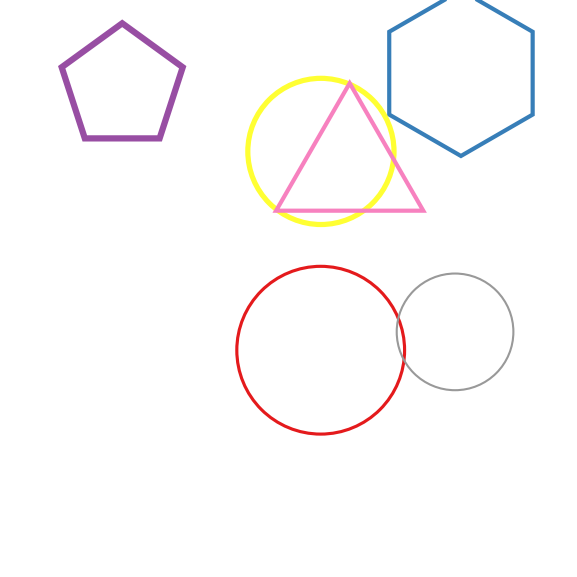[{"shape": "circle", "thickness": 1.5, "radius": 0.73, "center": [0.555, 0.393]}, {"shape": "hexagon", "thickness": 2, "radius": 0.72, "center": [0.798, 0.872]}, {"shape": "pentagon", "thickness": 3, "radius": 0.55, "center": [0.212, 0.849]}, {"shape": "circle", "thickness": 2.5, "radius": 0.63, "center": [0.556, 0.737]}, {"shape": "triangle", "thickness": 2, "radius": 0.74, "center": [0.605, 0.708]}, {"shape": "circle", "thickness": 1, "radius": 0.51, "center": [0.788, 0.424]}]